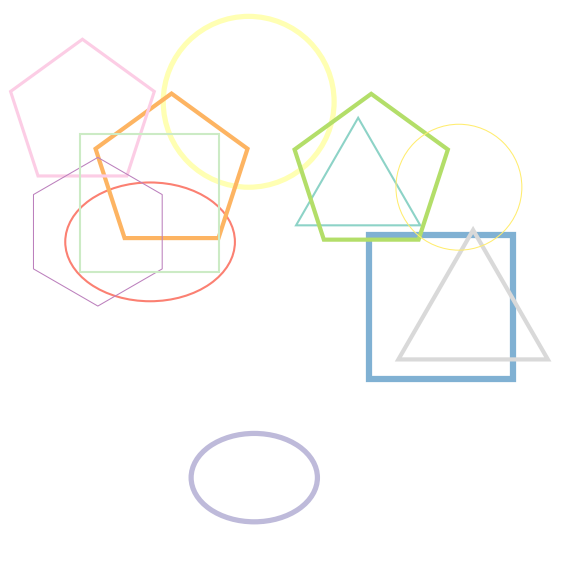[{"shape": "triangle", "thickness": 1, "radius": 0.62, "center": [0.62, 0.671]}, {"shape": "circle", "thickness": 2.5, "radius": 0.74, "center": [0.431, 0.823]}, {"shape": "oval", "thickness": 2.5, "radius": 0.55, "center": [0.44, 0.172]}, {"shape": "oval", "thickness": 1, "radius": 0.73, "center": [0.26, 0.58]}, {"shape": "square", "thickness": 3, "radius": 0.62, "center": [0.764, 0.468]}, {"shape": "pentagon", "thickness": 2, "radius": 0.69, "center": [0.297, 0.699]}, {"shape": "pentagon", "thickness": 2, "radius": 0.7, "center": [0.643, 0.697]}, {"shape": "pentagon", "thickness": 1.5, "radius": 0.65, "center": [0.143, 0.8]}, {"shape": "triangle", "thickness": 2, "radius": 0.75, "center": [0.819, 0.451]}, {"shape": "hexagon", "thickness": 0.5, "radius": 0.64, "center": [0.169, 0.598]}, {"shape": "square", "thickness": 1, "radius": 0.6, "center": [0.259, 0.648]}, {"shape": "circle", "thickness": 0.5, "radius": 0.55, "center": [0.795, 0.675]}]